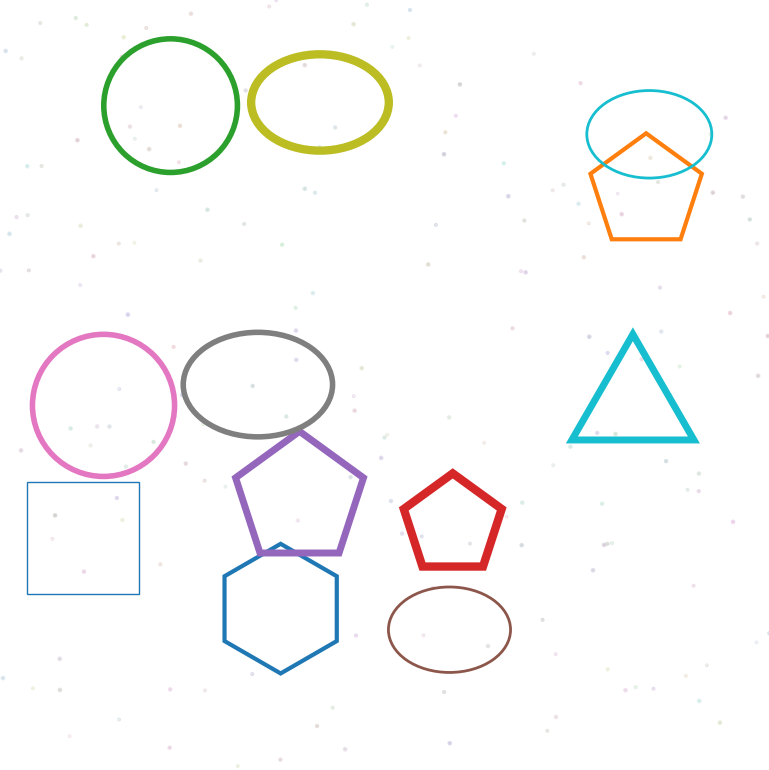[{"shape": "hexagon", "thickness": 1.5, "radius": 0.42, "center": [0.364, 0.21]}, {"shape": "square", "thickness": 0.5, "radius": 0.36, "center": [0.108, 0.301]}, {"shape": "pentagon", "thickness": 1.5, "radius": 0.38, "center": [0.839, 0.751]}, {"shape": "circle", "thickness": 2, "radius": 0.43, "center": [0.222, 0.863]}, {"shape": "pentagon", "thickness": 3, "radius": 0.33, "center": [0.588, 0.318]}, {"shape": "pentagon", "thickness": 2.5, "radius": 0.44, "center": [0.389, 0.352]}, {"shape": "oval", "thickness": 1, "radius": 0.4, "center": [0.584, 0.182]}, {"shape": "circle", "thickness": 2, "radius": 0.46, "center": [0.134, 0.474]}, {"shape": "oval", "thickness": 2, "radius": 0.48, "center": [0.335, 0.501]}, {"shape": "oval", "thickness": 3, "radius": 0.45, "center": [0.416, 0.867]}, {"shape": "triangle", "thickness": 2.5, "radius": 0.46, "center": [0.822, 0.474]}, {"shape": "oval", "thickness": 1, "radius": 0.41, "center": [0.843, 0.826]}]